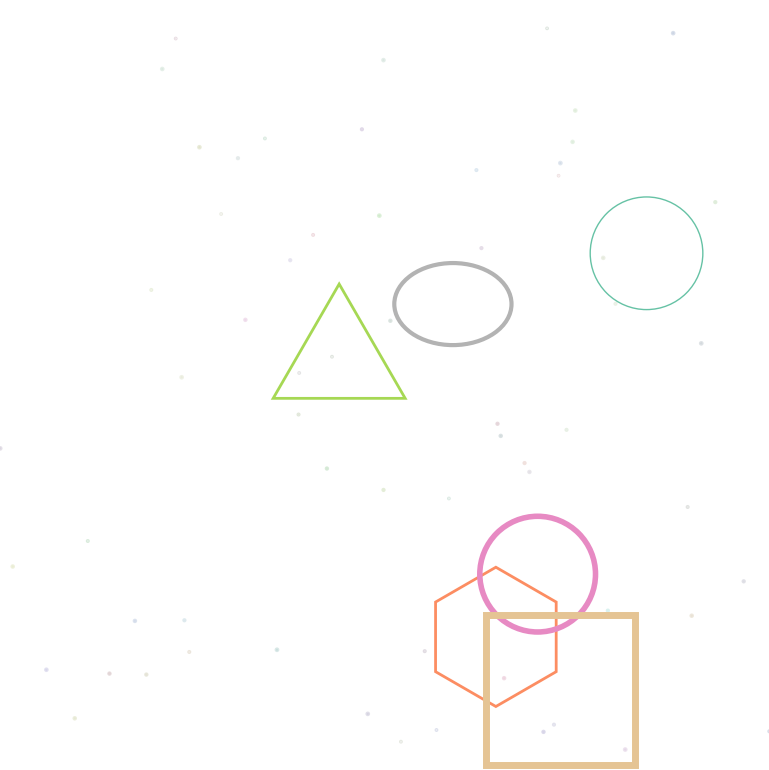[{"shape": "circle", "thickness": 0.5, "radius": 0.37, "center": [0.84, 0.671]}, {"shape": "hexagon", "thickness": 1, "radius": 0.45, "center": [0.644, 0.173]}, {"shape": "circle", "thickness": 2, "radius": 0.38, "center": [0.698, 0.254]}, {"shape": "triangle", "thickness": 1, "radius": 0.49, "center": [0.44, 0.532]}, {"shape": "square", "thickness": 2.5, "radius": 0.48, "center": [0.728, 0.104]}, {"shape": "oval", "thickness": 1.5, "radius": 0.38, "center": [0.588, 0.605]}]